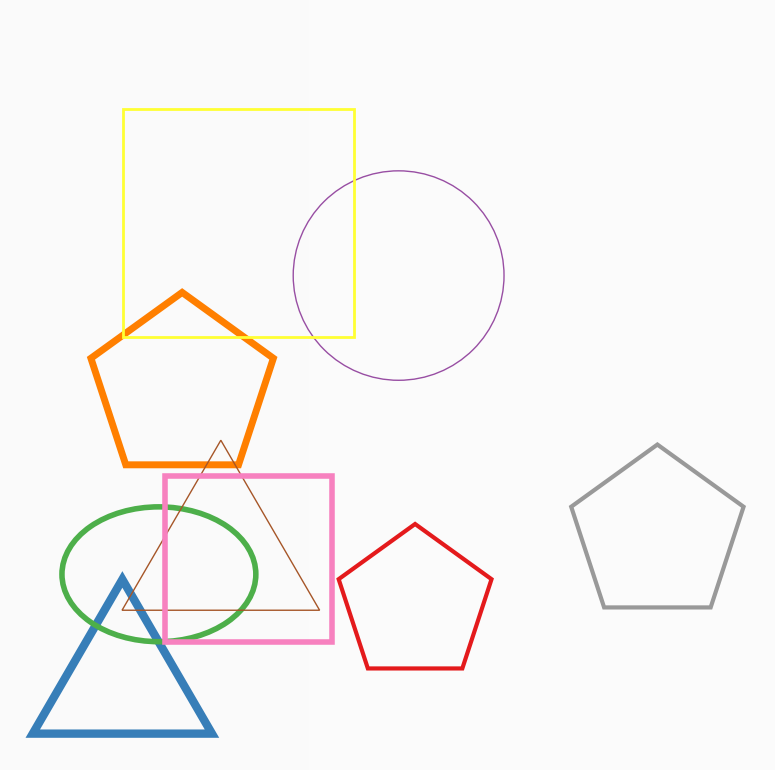[{"shape": "pentagon", "thickness": 1.5, "radius": 0.52, "center": [0.536, 0.216]}, {"shape": "triangle", "thickness": 3, "radius": 0.67, "center": [0.158, 0.114]}, {"shape": "oval", "thickness": 2, "radius": 0.63, "center": [0.205, 0.254]}, {"shape": "circle", "thickness": 0.5, "radius": 0.68, "center": [0.514, 0.642]}, {"shape": "pentagon", "thickness": 2.5, "radius": 0.62, "center": [0.235, 0.496]}, {"shape": "square", "thickness": 1, "radius": 0.74, "center": [0.308, 0.71]}, {"shape": "triangle", "thickness": 0.5, "radius": 0.74, "center": [0.285, 0.281]}, {"shape": "square", "thickness": 2, "radius": 0.54, "center": [0.321, 0.274]}, {"shape": "pentagon", "thickness": 1.5, "radius": 0.58, "center": [0.848, 0.306]}]